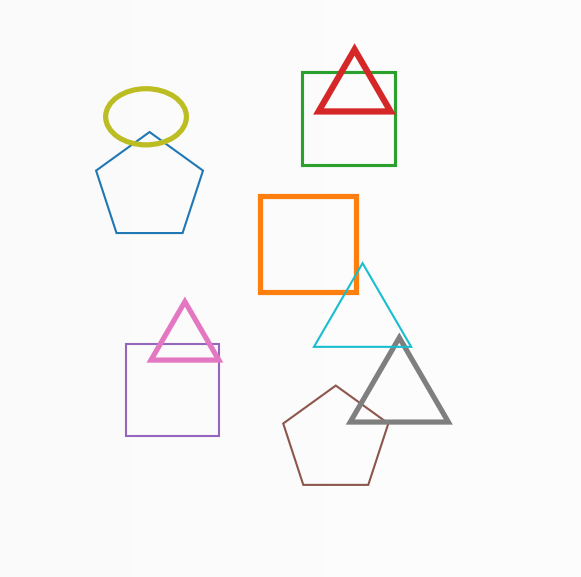[{"shape": "pentagon", "thickness": 1, "radius": 0.48, "center": [0.257, 0.674]}, {"shape": "square", "thickness": 2.5, "radius": 0.41, "center": [0.53, 0.577]}, {"shape": "square", "thickness": 1.5, "radius": 0.4, "center": [0.6, 0.793]}, {"shape": "triangle", "thickness": 3, "radius": 0.36, "center": [0.61, 0.842]}, {"shape": "square", "thickness": 1, "radius": 0.4, "center": [0.296, 0.324]}, {"shape": "pentagon", "thickness": 1, "radius": 0.48, "center": [0.578, 0.236]}, {"shape": "triangle", "thickness": 2.5, "radius": 0.34, "center": [0.318, 0.409]}, {"shape": "triangle", "thickness": 2.5, "radius": 0.49, "center": [0.687, 0.317]}, {"shape": "oval", "thickness": 2.5, "radius": 0.35, "center": [0.251, 0.797]}, {"shape": "triangle", "thickness": 1, "radius": 0.48, "center": [0.624, 0.447]}]